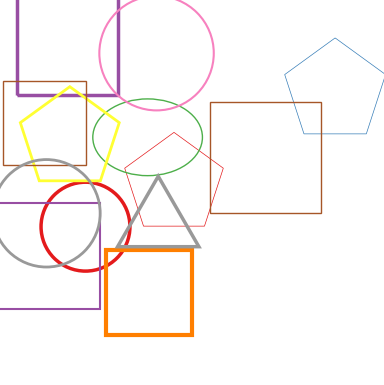[{"shape": "circle", "thickness": 2.5, "radius": 0.58, "center": [0.222, 0.411]}, {"shape": "pentagon", "thickness": 0.5, "radius": 0.67, "center": [0.452, 0.522]}, {"shape": "pentagon", "thickness": 0.5, "radius": 0.69, "center": [0.87, 0.764]}, {"shape": "oval", "thickness": 1, "radius": 0.71, "center": [0.383, 0.643]}, {"shape": "square", "thickness": 1.5, "radius": 0.69, "center": [0.123, 0.335]}, {"shape": "square", "thickness": 2.5, "radius": 0.66, "center": [0.175, 0.884]}, {"shape": "square", "thickness": 3, "radius": 0.55, "center": [0.387, 0.241]}, {"shape": "pentagon", "thickness": 2, "radius": 0.68, "center": [0.181, 0.64]}, {"shape": "square", "thickness": 1, "radius": 0.72, "center": [0.689, 0.59]}, {"shape": "square", "thickness": 1, "radius": 0.54, "center": [0.115, 0.681]}, {"shape": "circle", "thickness": 1.5, "radius": 0.74, "center": [0.407, 0.862]}, {"shape": "triangle", "thickness": 2.5, "radius": 0.61, "center": [0.411, 0.42]}, {"shape": "circle", "thickness": 2, "radius": 0.7, "center": [0.121, 0.446]}]